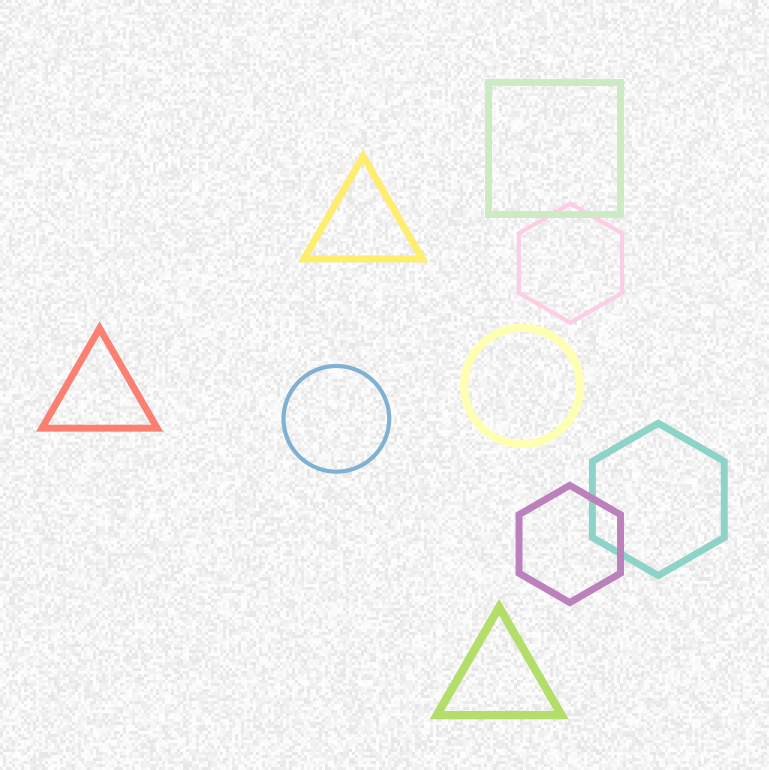[{"shape": "hexagon", "thickness": 2.5, "radius": 0.49, "center": [0.855, 0.351]}, {"shape": "circle", "thickness": 3, "radius": 0.38, "center": [0.678, 0.499]}, {"shape": "triangle", "thickness": 2.5, "radius": 0.43, "center": [0.129, 0.487]}, {"shape": "circle", "thickness": 1.5, "radius": 0.34, "center": [0.437, 0.456]}, {"shape": "triangle", "thickness": 3, "radius": 0.47, "center": [0.648, 0.118]}, {"shape": "hexagon", "thickness": 1.5, "radius": 0.39, "center": [0.741, 0.658]}, {"shape": "hexagon", "thickness": 2.5, "radius": 0.38, "center": [0.74, 0.294]}, {"shape": "square", "thickness": 2.5, "radius": 0.43, "center": [0.719, 0.808]}, {"shape": "triangle", "thickness": 2.5, "radius": 0.44, "center": [0.472, 0.708]}]